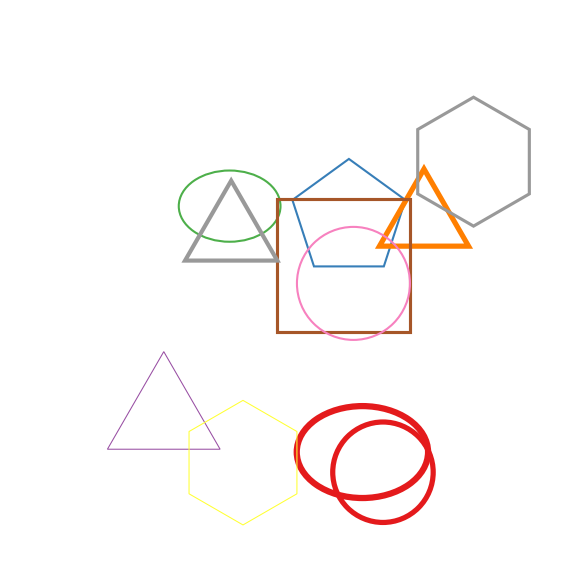[{"shape": "circle", "thickness": 2.5, "radius": 0.43, "center": [0.663, 0.181]}, {"shape": "oval", "thickness": 3, "radius": 0.57, "center": [0.628, 0.216]}, {"shape": "pentagon", "thickness": 1, "radius": 0.51, "center": [0.604, 0.621]}, {"shape": "oval", "thickness": 1, "radius": 0.44, "center": [0.398, 0.642]}, {"shape": "triangle", "thickness": 0.5, "radius": 0.56, "center": [0.284, 0.278]}, {"shape": "triangle", "thickness": 2.5, "radius": 0.45, "center": [0.734, 0.617]}, {"shape": "hexagon", "thickness": 0.5, "radius": 0.54, "center": [0.421, 0.198]}, {"shape": "square", "thickness": 1.5, "radius": 0.58, "center": [0.594, 0.54]}, {"shape": "circle", "thickness": 1, "radius": 0.49, "center": [0.612, 0.508]}, {"shape": "triangle", "thickness": 2, "radius": 0.46, "center": [0.4, 0.594]}, {"shape": "hexagon", "thickness": 1.5, "radius": 0.56, "center": [0.82, 0.719]}]